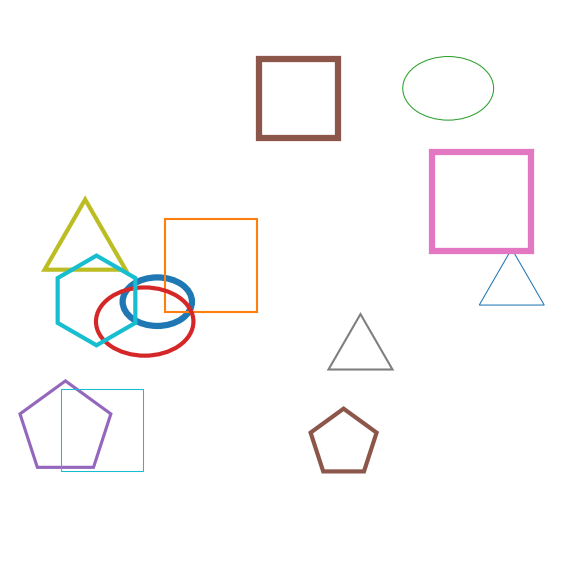[{"shape": "triangle", "thickness": 0.5, "radius": 0.32, "center": [0.886, 0.503]}, {"shape": "oval", "thickness": 3, "radius": 0.3, "center": [0.272, 0.477]}, {"shape": "square", "thickness": 1, "radius": 0.4, "center": [0.365, 0.539]}, {"shape": "oval", "thickness": 0.5, "radius": 0.39, "center": [0.776, 0.846]}, {"shape": "oval", "thickness": 2, "radius": 0.42, "center": [0.251, 0.442]}, {"shape": "pentagon", "thickness": 1.5, "radius": 0.41, "center": [0.113, 0.257]}, {"shape": "square", "thickness": 3, "radius": 0.34, "center": [0.516, 0.829]}, {"shape": "pentagon", "thickness": 2, "radius": 0.3, "center": [0.595, 0.231]}, {"shape": "square", "thickness": 3, "radius": 0.43, "center": [0.834, 0.651]}, {"shape": "triangle", "thickness": 1, "radius": 0.32, "center": [0.624, 0.391]}, {"shape": "triangle", "thickness": 2, "radius": 0.41, "center": [0.147, 0.573]}, {"shape": "square", "thickness": 0.5, "radius": 0.35, "center": [0.177, 0.254]}, {"shape": "hexagon", "thickness": 2, "radius": 0.39, "center": [0.167, 0.479]}]